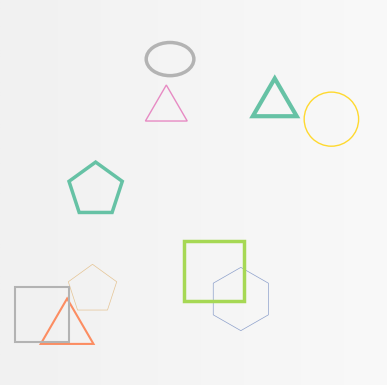[{"shape": "pentagon", "thickness": 2.5, "radius": 0.36, "center": [0.247, 0.507]}, {"shape": "triangle", "thickness": 3, "radius": 0.33, "center": [0.709, 0.731]}, {"shape": "triangle", "thickness": 1.5, "radius": 0.39, "center": [0.173, 0.146]}, {"shape": "hexagon", "thickness": 0.5, "radius": 0.41, "center": [0.621, 0.223]}, {"shape": "triangle", "thickness": 1, "radius": 0.31, "center": [0.429, 0.717]}, {"shape": "square", "thickness": 2.5, "radius": 0.39, "center": [0.553, 0.295]}, {"shape": "circle", "thickness": 1, "radius": 0.35, "center": [0.855, 0.69]}, {"shape": "pentagon", "thickness": 0.5, "radius": 0.33, "center": [0.239, 0.248]}, {"shape": "square", "thickness": 1.5, "radius": 0.35, "center": [0.108, 0.183]}, {"shape": "oval", "thickness": 2.5, "radius": 0.31, "center": [0.439, 0.847]}]